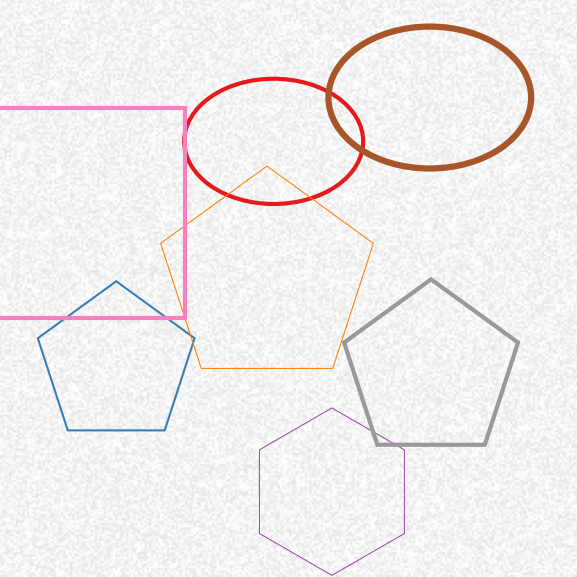[{"shape": "oval", "thickness": 2, "radius": 0.77, "center": [0.474, 0.754]}, {"shape": "pentagon", "thickness": 1, "radius": 0.71, "center": [0.201, 0.369]}, {"shape": "hexagon", "thickness": 0.5, "radius": 0.72, "center": [0.575, 0.148]}, {"shape": "pentagon", "thickness": 0.5, "radius": 0.97, "center": [0.462, 0.518]}, {"shape": "oval", "thickness": 3, "radius": 0.88, "center": [0.744, 0.83]}, {"shape": "square", "thickness": 2, "radius": 0.91, "center": [0.139, 0.631]}, {"shape": "pentagon", "thickness": 2, "radius": 0.79, "center": [0.746, 0.357]}]